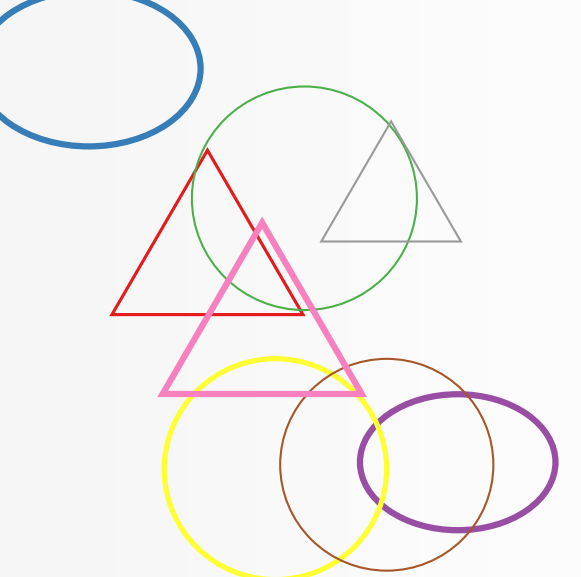[{"shape": "triangle", "thickness": 1.5, "radius": 0.95, "center": [0.357, 0.549]}, {"shape": "oval", "thickness": 3, "radius": 0.96, "center": [0.153, 0.88]}, {"shape": "circle", "thickness": 1, "radius": 0.97, "center": [0.524, 0.656]}, {"shape": "oval", "thickness": 3, "radius": 0.84, "center": [0.787, 0.199]}, {"shape": "circle", "thickness": 2.5, "radius": 0.96, "center": [0.474, 0.187]}, {"shape": "circle", "thickness": 1, "radius": 0.92, "center": [0.665, 0.194]}, {"shape": "triangle", "thickness": 3, "radius": 0.99, "center": [0.451, 0.416]}, {"shape": "triangle", "thickness": 1, "radius": 0.69, "center": [0.673, 0.65]}]